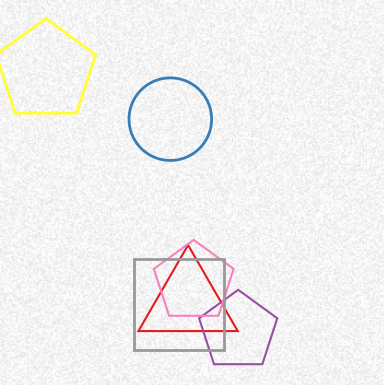[{"shape": "triangle", "thickness": 1.5, "radius": 0.74, "center": [0.489, 0.215]}, {"shape": "circle", "thickness": 2, "radius": 0.54, "center": [0.442, 0.69]}, {"shape": "pentagon", "thickness": 1.5, "radius": 0.53, "center": [0.619, 0.14]}, {"shape": "pentagon", "thickness": 2, "radius": 0.68, "center": [0.119, 0.816]}, {"shape": "pentagon", "thickness": 1.5, "radius": 0.54, "center": [0.503, 0.268]}, {"shape": "square", "thickness": 2, "radius": 0.59, "center": [0.465, 0.21]}]